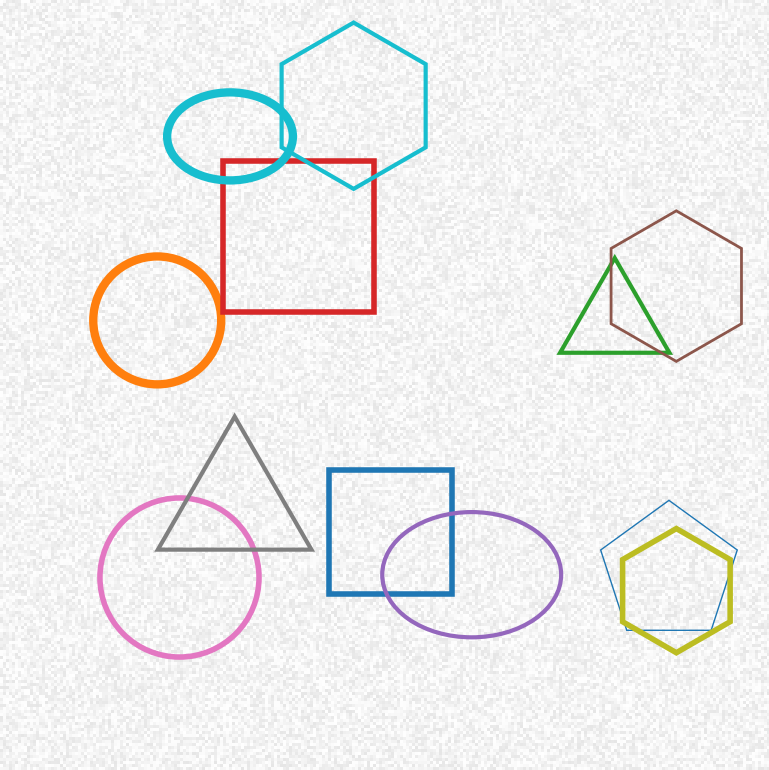[{"shape": "square", "thickness": 2, "radius": 0.4, "center": [0.507, 0.309]}, {"shape": "pentagon", "thickness": 0.5, "radius": 0.47, "center": [0.869, 0.257]}, {"shape": "circle", "thickness": 3, "radius": 0.42, "center": [0.204, 0.584]}, {"shape": "triangle", "thickness": 1.5, "radius": 0.41, "center": [0.798, 0.583]}, {"shape": "square", "thickness": 2, "radius": 0.49, "center": [0.388, 0.693]}, {"shape": "oval", "thickness": 1.5, "radius": 0.58, "center": [0.613, 0.254]}, {"shape": "hexagon", "thickness": 1, "radius": 0.49, "center": [0.878, 0.628]}, {"shape": "circle", "thickness": 2, "radius": 0.52, "center": [0.233, 0.25]}, {"shape": "triangle", "thickness": 1.5, "radius": 0.58, "center": [0.305, 0.344]}, {"shape": "hexagon", "thickness": 2, "radius": 0.4, "center": [0.878, 0.233]}, {"shape": "oval", "thickness": 3, "radius": 0.41, "center": [0.299, 0.823]}, {"shape": "hexagon", "thickness": 1.5, "radius": 0.54, "center": [0.459, 0.863]}]